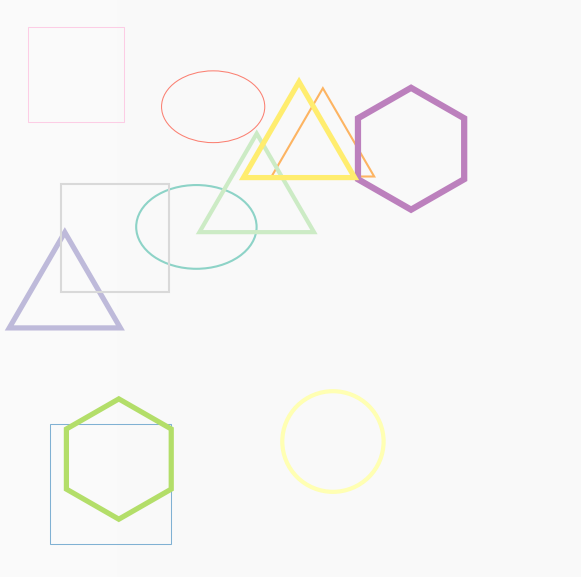[{"shape": "oval", "thickness": 1, "radius": 0.52, "center": [0.338, 0.606]}, {"shape": "circle", "thickness": 2, "radius": 0.44, "center": [0.573, 0.235]}, {"shape": "triangle", "thickness": 2.5, "radius": 0.55, "center": [0.112, 0.486]}, {"shape": "oval", "thickness": 0.5, "radius": 0.44, "center": [0.367, 0.814]}, {"shape": "square", "thickness": 0.5, "radius": 0.52, "center": [0.19, 0.161]}, {"shape": "triangle", "thickness": 1, "radius": 0.51, "center": [0.555, 0.744]}, {"shape": "hexagon", "thickness": 2.5, "radius": 0.52, "center": [0.204, 0.204]}, {"shape": "square", "thickness": 0.5, "radius": 0.41, "center": [0.13, 0.871]}, {"shape": "square", "thickness": 1, "radius": 0.47, "center": [0.198, 0.586]}, {"shape": "hexagon", "thickness": 3, "radius": 0.53, "center": [0.707, 0.742]}, {"shape": "triangle", "thickness": 2, "radius": 0.57, "center": [0.442, 0.654]}, {"shape": "triangle", "thickness": 2.5, "radius": 0.55, "center": [0.515, 0.747]}]